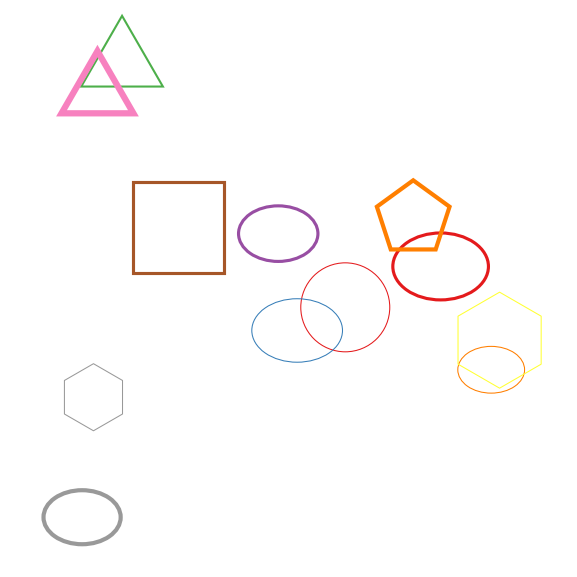[{"shape": "circle", "thickness": 0.5, "radius": 0.39, "center": [0.598, 0.467]}, {"shape": "oval", "thickness": 1.5, "radius": 0.41, "center": [0.763, 0.538]}, {"shape": "oval", "thickness": 0.5, "radius": 0.39, "center": [0.515, 0.427]}, {"shape": "triangle", "thickness": 1, "radius": 0.41, "center": [0.211, 0.89]}, {"shape": "oval", "thickness": 1.5, "radius": 0.34, "center": [0.482, 0.595]}, {"shape": "oval", "thickness": 0.5, "radius": 0.29, "center": [0.851, 0.359]}, {"shape": "pentagon", "thickness": 2, "radius": 0.33, "center": [0.716, 0.621]}, {"shape": "hexagon", "thickness": 0.5, "radius": 0.42, "center": [0.865, 0.41]}, {"shape": "square", "thickness": 1.5, "radius": 0.39, "center": [0.31, 0.605]}, {"shape": "triangle", "thickness": 3, "radius": 0.36, "center": [0.169, 0.839]}, {"shape": "hexagon", "thickness": 0.5, "radius": 0.29, "center": [0.162, 0.311]}, {"shape": "oval", "thickness": 2, "radius": 0.33, "center": [0.142, 0.104]}]